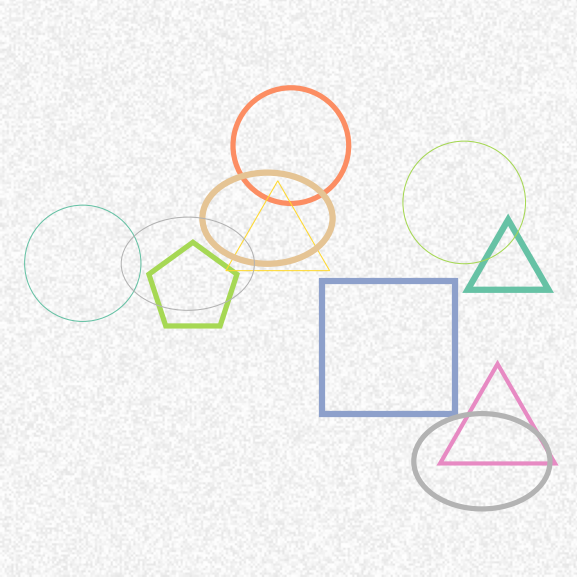[{"shape": "triangle", "thickness": 3, "radius": 0.4, "center": [0.88, 0.538]}, {"shape": "circle", "thickness": 0.5, "radius": 0.5, "center": [0.143, 0.543]}, {"shape": "circle", "thickness": 2.5, "radius": 0.5, "center": [0.504, 0.747]}, {"shape": "square", "thickness": 3, "radius": 0.57, "center": [0.673, 0.398]}, {"shape": "triangle", "thickness": 2, "radius": 0.57, "center": [0.862, 0.254]}, {"shape": "circle", "thickness": 0.5, "radius": 0.53, "center": [0.804, 0.649]}, {"shape": "pentagon", "thickness": 2.5, "radius": 0.4, "center": [0.334, 0.499]}, {"shape": "triangle", "thickness": 0.5, "radius": 0.52, "center": [0.481, 0.582]}, {"shape": "oval", "thickness": 3, "radius": 0.56, "center": [0.463, 0.621]}, {"shape": "oval", "thickness": 0.5, "radius": 0.58, "center": [0.325, 0.542]}, {"shape": "oval", "thickness": 2.5, "radius": 0.59, "center": [0.834, 0.2]}]